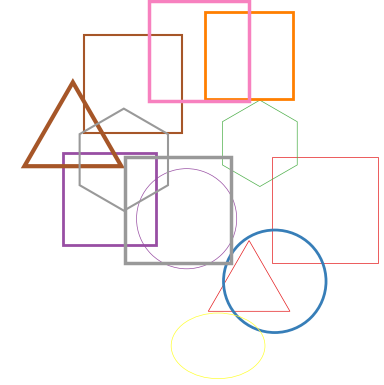[{"shape": "triangle", "thickness": 0.5, "radius": 0.61, "center": [0.647, 0.253]}, {"shape": "square", "thickness": 0.5, "radius": 0.69, "center": [0.843, 0.455]}, {"shape": "circle", "thickness": 2, "radius": 0.67, "center": [0.714, 0.269]}, {"shape": "hexagon", "thickness": 0.5, "radius": 0.56, "center": [0.675, 0.628]}, {"shape": "circle", "thickness": 0.5, "radius": 0.65, "center": [0.485, 0.432]}, {"shape": "square", "thickness": 2, "radius": 0.6, "center": [0.284, 0.482]}, {"shape": "square", "thickness": 2, "radius": 0.57, "center": [0.647, 0.856]}, {"shape": "oval", "thickness": 0.5, "radius": 0.61, "center": [0.566, 0.102]}, {"shape": "square", "thickness": 1.5, "radius": 0.64, "center": [0.345, 0.782]}, {"shape": "triangle", "thickness": 3, "radius": 0.73, "center": [0.189, 0.641]}, {"shape": "square", "thickness": 2.5, "radius": 0.65, "center": [0.517, 0.867]}, {"shape": "hexagon", "thickness": 1.5, "radius": 0.66, "center": [0.322, 0.585]}, {"shape": "square", "thickness": 2.5, "radius": 0.69, "center": [0.463, 0.455]}]